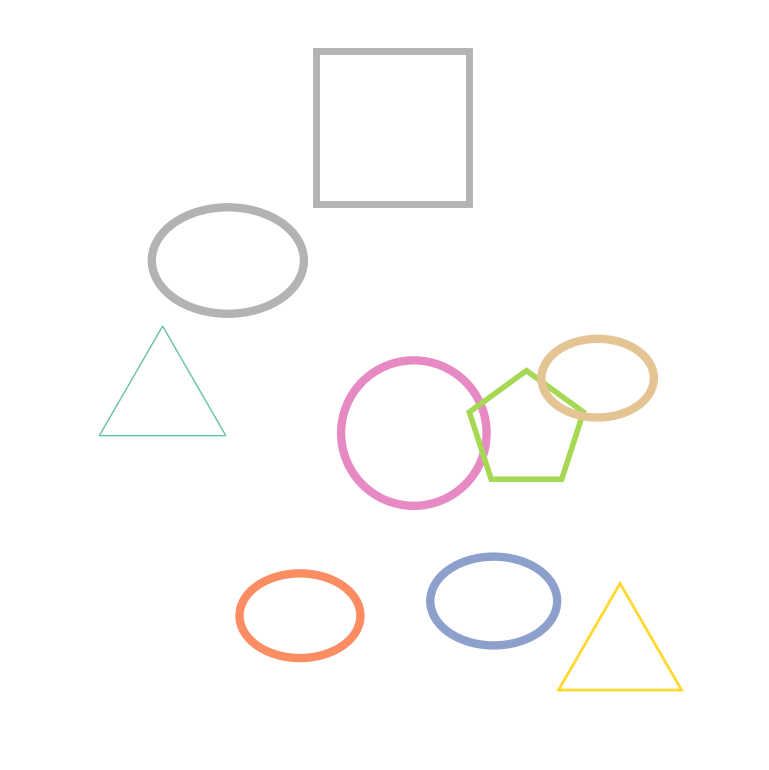[{"shape": "triangle", "thickness": 0.5, "radius": 0.47, "center": [0.211, 0.482]}, {"shape": "oval", "thickness": 3, "radius": 0.39, "center": [0.39, 0.2]}, {"shape": "oval", "thickness": 3, "radius": 0.41, "center": [0.641, 0.219]}, {"shape": "circle", "thickness": 3, "radius": 0.47, "center": [0.537, 0.438]}, {"shape": "pentagon", "thickness": 2, "radius": 0.39, "center": [0.684, 0.441]}, {"shape": "triangle", "thickness": 1, "radius": 0.46, "center": [0.805, 0.15]}, {"shape": "oval", "thickness": 3, "radius": 0.37, "center": [0.776, 0.509]}, {"shape": "oval", "thickness": 3, "radius": 0.49, "center": [0.296, 0.662]}, {"shape": "square", "thickness": 2.5, "radius": 0.5, "center": [0.51, 0.834]}]